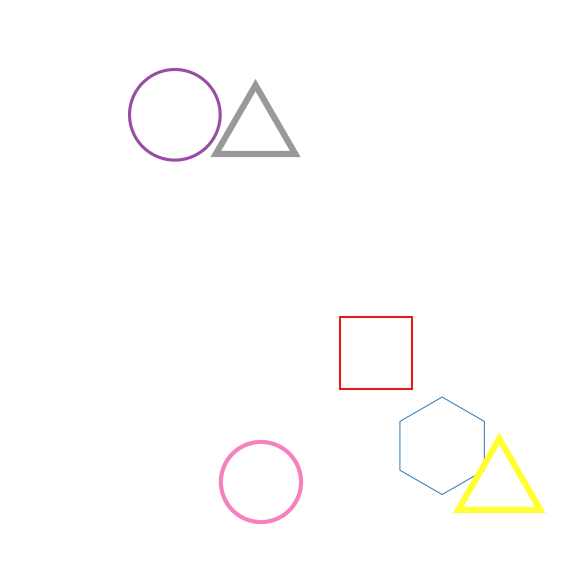[{"shape": "square", "thickness": 1, "radius": 0.31, "center": [0.651, 0.388]}, {"shape": "hexagon", "thickness": 0.5, "radius": 0.42, "center": [0.766, 0.227]}, {"shape": "circle", "thickness": 1.5, "radius": 0.39, "center": [0.303, 0.8]}, {"shape": "triangle", "thickness": 3, "radius": 0.41, "center": [0.865, 0.157]}, {"shape": "circle", "thickness": 2, "radius": 0.35, "center": [0.452, 0.165]}, {"shape": "triangle", "thickness": 3, "radius": 0.4, "center": [0.442, 0.772]}]